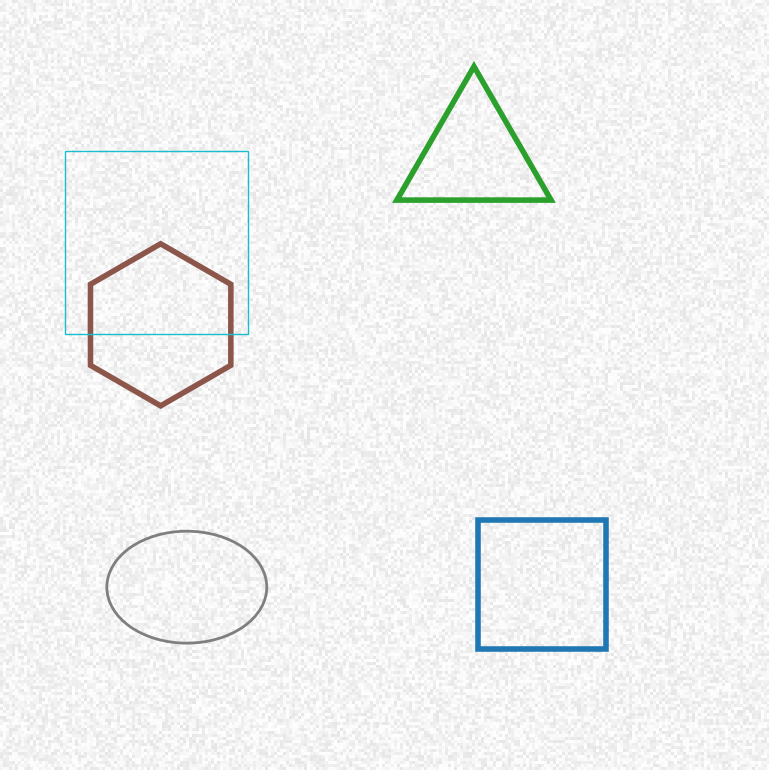[{"shape": "square", "thickness": 2, "radius": 0.42, "center": [0.704, 0.241]}, {"shape": "triangle", "thickness": 2, "radius": 0.58, "center": [0.616, 0.798]}, {"shape": "hexagon", "thickness": 2, "radius": 0.53, "center": [0.209, 0.578]}, {"shape": "oval", "thickness": 1, "radius": 0.52, "center": [0.243, 0.237]}, {"shape": "square", "thickness": 0.5, "radius": 0.59, "center": [0.203, 0.685]}]